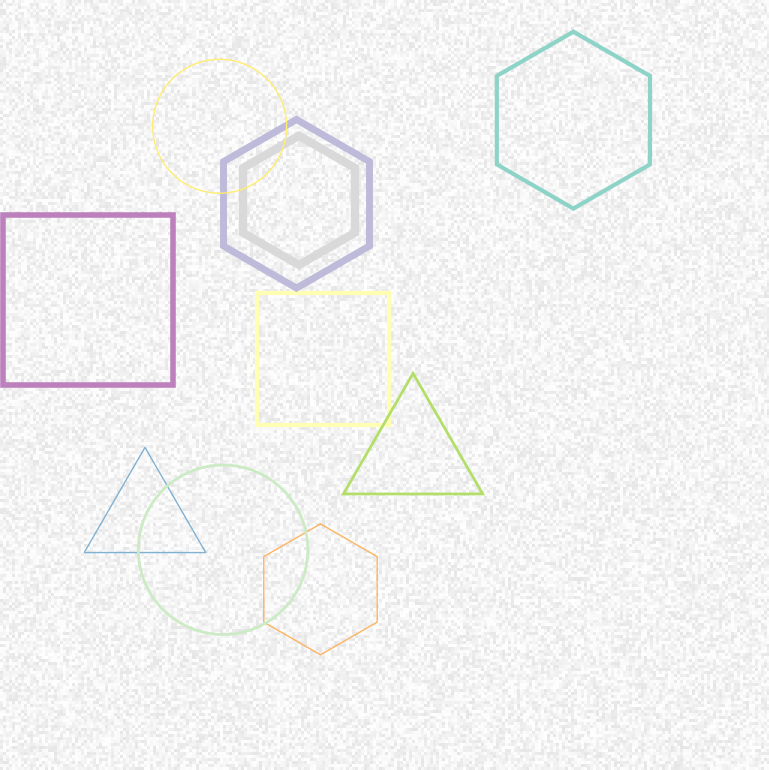[{"shape": "hexagon", "thickness": 1.5, "radius": 0.57, "center": [0.745, 0.844]}, {"shape": "square", "thickness": 1.5, "radius": 0.43, "center": [0.42, 0.534]}, {"shape": "hexagon", "thickness": 2.5, "radius": 0.55, "center": [0.385, 0.735]}, {"shape": "triangle", "thickness": 0.5, "radius": 0.46, "center": [0.188, 0.328]}, {"shape": "hexagon", "thickness": 0.5, "radius": 0.43, "center": [0.416, 0.235]}, {"shape": "triangle", "thickness": 1, "radius": 0.52, "center": [0.536, 0.411]}, {"shape": "hexagon", "thickness": 3, "radius": 0.42, "center": [0.388, 0.74]}, {"shape": "square", "thickness": 2, "radius": 0.55, "center": [0.114, 0.61]}, {"shape": "circle", "thickness": 1, "radius": 0.55, "center": [0.29, 0.286]}, {"shape": "circle", "thickness": 0.5, "radius": 0.43, "center": [0.285, 0.836]}]